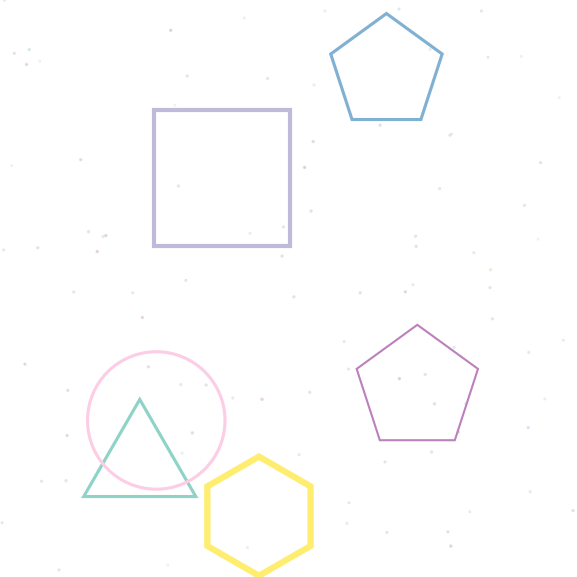[{"shape": "triangle", "thickness": 1.5, "radius": 0.56, "center": [0.242, 0.195]}, {"shape": "square", "thickness": 2, "radius": 0.59, "center": [0.385, 0.69]}, {"shape": "pentagon", "thickness": 1.5, "radius": 0.51, "center": [0.669, 0.874]}, {"shape": "circle", "thickness": 1.5, "radius": 0.6, "center": [0.271, 0.271]}, {"shape": "pentagon", "thickness": 1, "radius": 0.55, "center": [0.723, 0.326]}, {"shape": "hexagon", "thickness": 3, "radius": 0.52, "center": [0.448, 0.105]}]